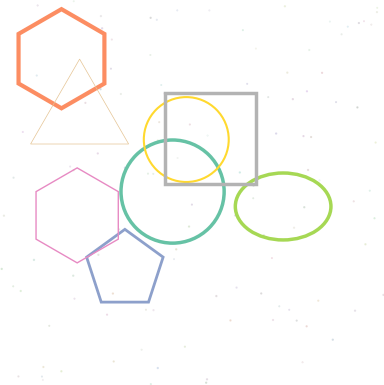[{"shape": "circle", "thickness": 2.5, "radius": 0.67, "center": [0.448, 0.502]}, {"shape": "hexagon", "thickness": 3, "radius": 0.64, "center": [0.16, 0.847]}, {"shape": "pentagon", "thickness": 2, "radius": 0.52, "center": [0.324, 0.3]}, {"shape": "hexagon", "thickness": 1, "radius": 0.62, "center": [0.2, 0.441]}, {"shape": "oval", "thickness": 2.5, "radius": 0.62, "center": [0.735, 0.464]}, {"shape": "circle", "thickness": 1.5, "radius": 0.55, "center": [0.484, 0.638]}, {"shape": "triangle", "thickness": 0.5, "radius": 0.74, "center": [0.207, 0.699]}, {"shape": "square", "thickness": 2.5, "radius": 0.59, "center": [0.546, 0.64]}]